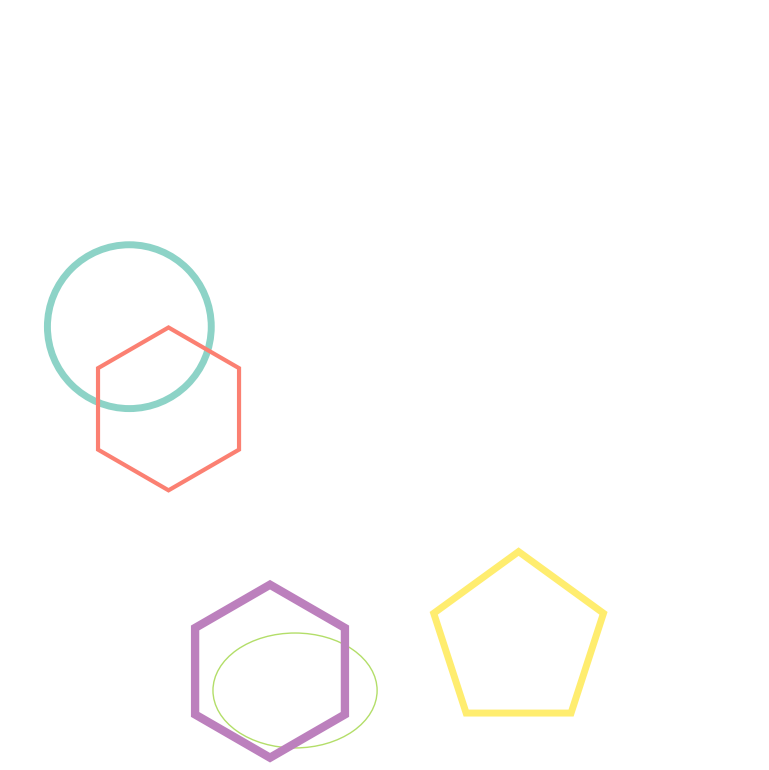[{"shape": "circle", "thickness": 2.5, "radius": 0.53, "center": [0.168, 0.576]}, {"shape": "hexagon", "thickness": 1.5, "radius": 0.53, "center": [0.219, 0.469]}, {"shape": "oval", "thickness": 0.5, "radius": 0.53, "center": [0.383, 0.103]}, {"shape": "hexagon", "thickness": 3, "radius": 0.56, "center": [0.351, 0.128]}, {"shape": "pentagon", "thickness": 2.5, "radius": 0.58, "center": [0.674, 0.168]}]